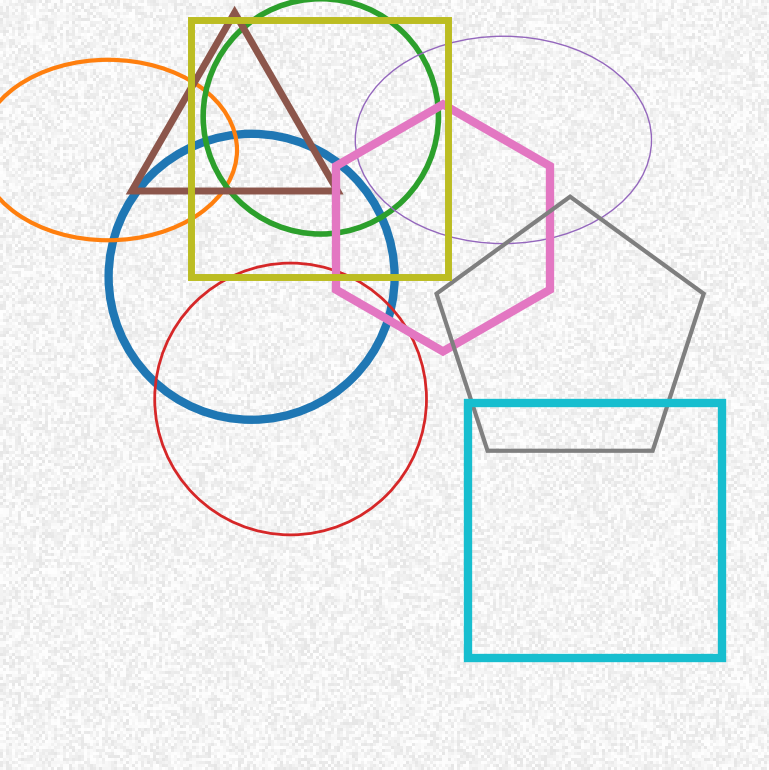[{"shape": "circle", "thickness": 3, "radius": 0.93, "center": [0.327, 0.641]}, {"shape": "oval", "thickness": 1.5, "radius": 0.84, "center": [0.14, 0.805]}, {"shape": "circle", "thickness": 2, "radius": 0.76, "center": [0.417, 0.849]}, {"shape": "circle", "thickness": 1, "radius": 0.88, "center": [0.377, 0.482]}, {"shape": "oval", "thickness": 0.5, "radius": 0.96, "center": [0.654, 0.818]}, {"shape": "triangle", "thickness": 2.5, "radius": 0.77, "center": [0.305, 0.829]}, {"shape": "hexagon", "thickness": 3, "radius": 0.8, "center": [0.575, 0.704]}, {"shape": "pentagon", "thickness": 1.5, "radius": 0.91, "center": [0.74, 0.562]}, {"shape": "square", "thickness": 2.5, "radius": 0.84, "center": [0.415, 0.807]}, {"shape": "square", "thickness": 3, "radius": 0.83, "center": [0.773, 0.311]}]